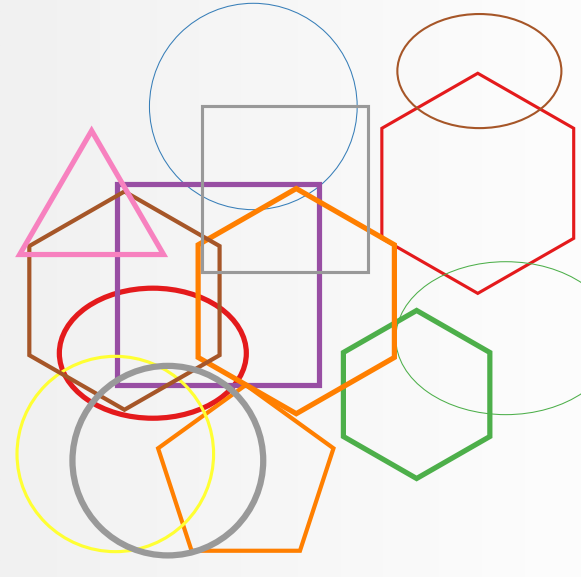[{"shape": "oval", "thickness": 2.5, "radius": 0.8, "center": [0.263, 0.388]}, {"shape": "hexagon", "thickness": 1.5, "radius": 0.95, "center": [0.822, 0.682]}, {"shape": "circle", "thickness": 0.5, "radius": 0.89, "center": [0.436, 0.815]}, {"shape": "oval", "thickness": 0.5, "radius": 0.95, "center": [0.87, 0.414]}, {"shape": "hexagon", "thickness": 2.5, "radius": 0.73, "center": [0.717, 0.316]}, {"shape": "square", "thickness": 2.5, "radius": 0.87, "center": [0.375, 0.506]}, {"shape": "hexagon", "thickness": 2.5, "radius": 0.97, "center": [0.51, 0.478]}, {"shape": "pentagon", "thickness": 2, "radius": 0.79, "center": [0.423, 0.174]}, {"shape": "circle", "thickness": 1.5, "radius": 0.85, "center": [0.198, 0.213]}, {"shape": "oval", "thickness": 1, "radius": 0.71, "center": [0.825, 0.876]}, {"shape": "hexagon", "thickness": 2, "radius": 0.94, "center": [0.214, 0.479]}, {"shape": "triangle", "thickness": 2.5, "radius": 0.71, "center": [0.158, 0.63]}, {"shape": "circle", "thickness": 3, "radius": 0.82, "center": [0.289, 0.201]}, {"shape": "square", "thickness": 1.5, "radius": 0.72, "center": [0.49, 0.672]}]